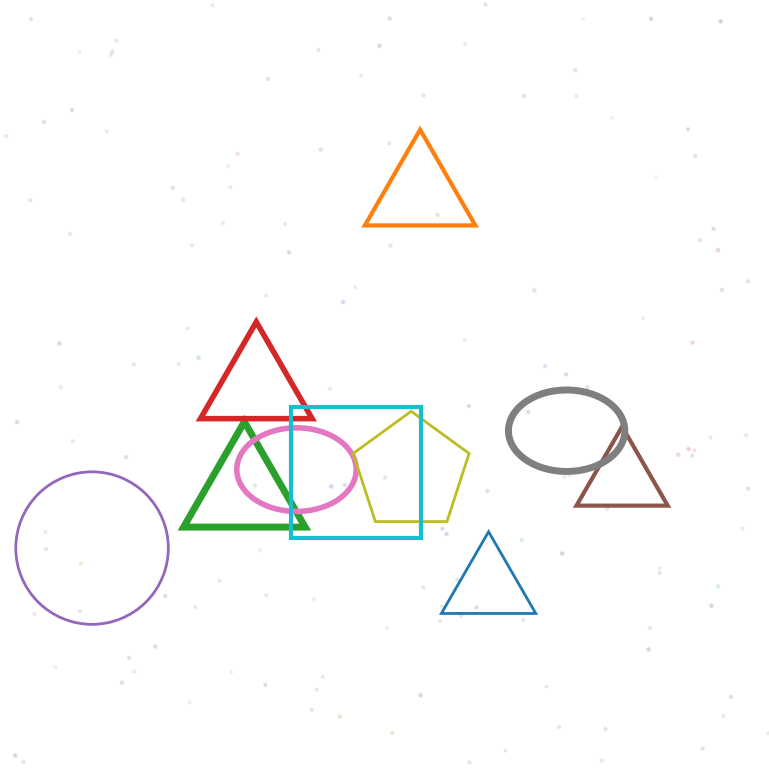[{"shape": "triangle", "thickness": 1, "radius": 0.35, "center": [0.635, 0.239]}, {"shape": "triangle", "thickness": 1.5, "radius": 0.41, "center": [0.546, 0.749]}, {"shape": "triangle", "thickness": 2.5, "radius": 0.46, "center": [0.317, 0.361]}, {"shape": "triangle", "thickness": 2, "radius": 0.42, "center": [0.333, 0.498]}, {"shape": "circle", "thickness": 1, "radius": 0.5, "center": [0.12, 0.288]}, {"shape": "triangle", "thickness": 1.5, "radius": 0.34, "center": [0.808, 0.378]}, {"shape": "oval", "thickness": 2, "radius": 0.39, "center": [0.385, 0.39]}, {"shape": "oval", "thickness": 2.5, "radius": 0.38, "center": [0.736, 0.441]}, {"shape": "pentagon", "thickness": 1, "radius": 0.4, "center": [0.534, 0.387]}, {"shape": "square", "thickness": 1.5, "radius": 0.42, "center": [0.462, 0.386]}]